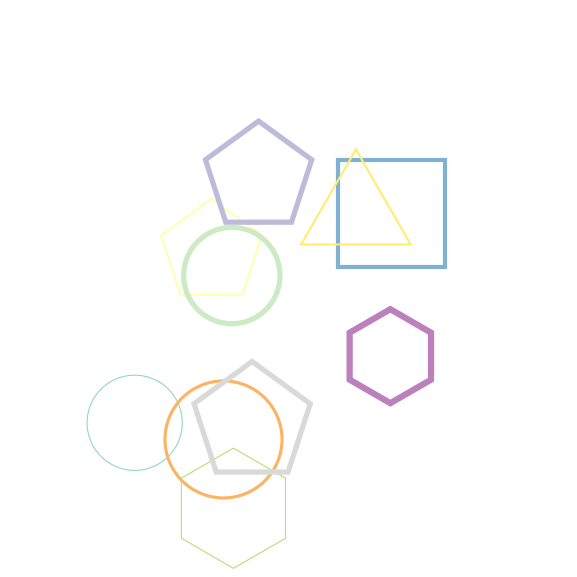[{"shape": "circle", "thickness": 0.5, "radius": 0.41, "center": [0.233, 0.267]}, {"shape": "pentagon", "thickness": 1, "radius": 0.46, "center": [0.366, 0.563]}, {"shape": "pentagon", "thickness": 2.5, "radius": 0.48, "center": [0.448, 0.693]}, {"shape": "square", "thickness": 2, "radius": 0.47, "center": [0.678, 0.629]}, {"shape": "circle", "thickness": 1.5, "radius": 0.51, "center": [0.387, 0.238]}, {"shape": "hexagon", "thickness": 0.5, "radius": 0.52, "center": [0.404, 0.119]}, {"shape": "pentagon", "thickness": 2.5, "radius": 0.53, "center": [0.437, 0.267]}, {"shape": "hexagon", "thickness": 3, "radius": 0.41, "center": [0.676, 0.382]}, {"shape": "circle", "thickness": 2.5, "radius": 0.42, "center": [0.401, 0.522]}, {"shape": "triangle", "thickness": 1, "radius": 0.55, "center": [0.616, 0.631]}]